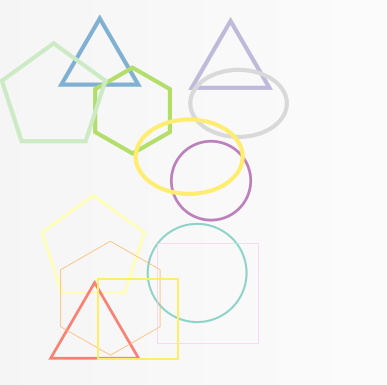[{"shape": "circle", "thickness": 1.5, "radius": 0.64, "center": [0.509, 0.291]}, {"shape": "pentagon", "thickness": 2, "radius": 0.7, "center": [0.241, 0.353]}, {"shape": "triangle", "thickness": 3, "radius": 0.58, "center": [0.595, 0.83]}, {"shape": "triangle", "thickness": 2, "radius": 0.65, "center": [0.244, 0.135]}, {"shape": "triangle", "thickness": 3, "radius": 0.57, "center": [0.258, 0.837]}, {"shape": "hexagon", "thickness": 0.5, "radius": 0.74, "center": [0.285, 0.225]}, {"shape": "hexagon", "thickness": 3, "radius": 0.56, "center": [0.342, 0.713]}, {"shape": "square", "thickness": 0.5, "radius": 0.65, "center": [0.535, 0.239]}, {"shape": "oval", "thickness": 3, "radius": 0.62, "center": [0.616, 0.732]}, {"shape": "circle", "thickness": 2, "radius": 0.51, "center": [0.545, 0.531]}, {"shape": "pentagon", "thickness": 3, "radius": 0.7, "center": [0.138, 0.747]}, {"shape": "square", "thickness": 1.5, "radius": 0.51, "center": [0.357, 0.171]}, {"shape": "oval", "thickness": 3, "radius": 0.69, "center": [0.488, 0.593]}]